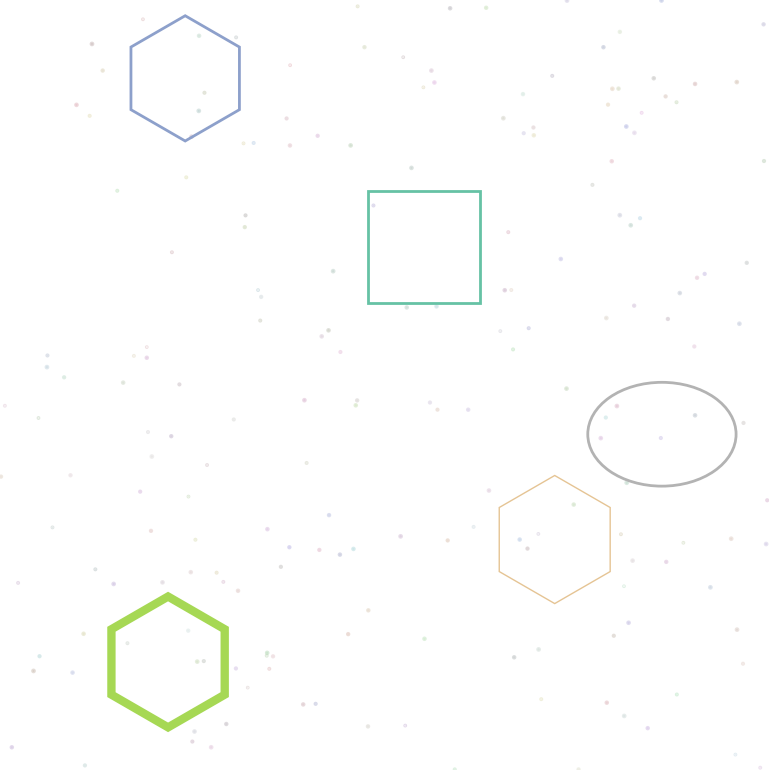[{"shape": "square", "thickness": 1, "radius": 0.36, "center": [0.551, 0.679]}, {"shape": "hexagon", "thickness": 1, "radius": 0.41, "center": [0.241, 0.898]}, {"shape": "hexagon", "thickness": 3, "radius": 0.42, "center": [0.218, 0.14]}, {"shape": "hexagon", "thickness": 0.5, "radius": 0.42, "center": [0.72, 0.299]}, {"shape": "oval", "thickness": 1, "radius": 0.48, "center": [0.86, 0.436]}]